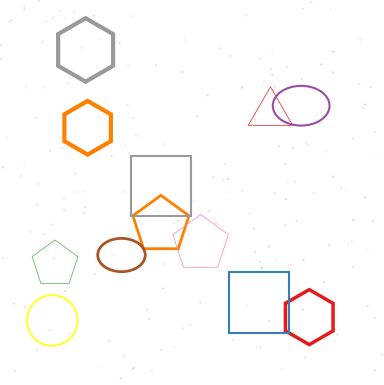[{"shape": "triangle", "thickness": 0.5, "radius": 0.33, "center": [0.702, 0.708]}, {"shape": "hexagon", "thickness": 2.5, "radius": 0.36, "center": [0.803, 0.176]}, {"shape": "square", "thickness": 1.5, "radius": 0.39, "center": [0.673, 0.214]}, {"shape": "pentagon", "thickness": 0.5, "radius": 0.31, "center": [0.143, 0.314]}, {"shape": "oval", "thickness": 1.5, "radius": 0.37, "center": [0.782, 0.725]}, {"shape": "hexagon", "thickness": 3, "radius": 0.35, "center": [0.228, 0.668]}, {"shape": "pentagon", "thickness": 2, "radius": 0.38, "center": [0.418, 0.416]}, {"shape": "circle", "thickness": 1.5, "radius": 0.33, "center": [0.136, 0.168]}, {"shape": "oval", "thickness": 2, "radius": 0.31, "center": [0.316, 0.338]}, {"shape": "pentagon", "thickness": 0.5, "radius": 0.38, "center": [0.521, 0.367]}, {"shape": "hexagon", "thickness": 3, "radius": 0.41, "center": [0.222, 0.87]}, {"shape": "square", "thickness": 1.5, "radius": 0.39, "center": [0.418, 0.517]}]